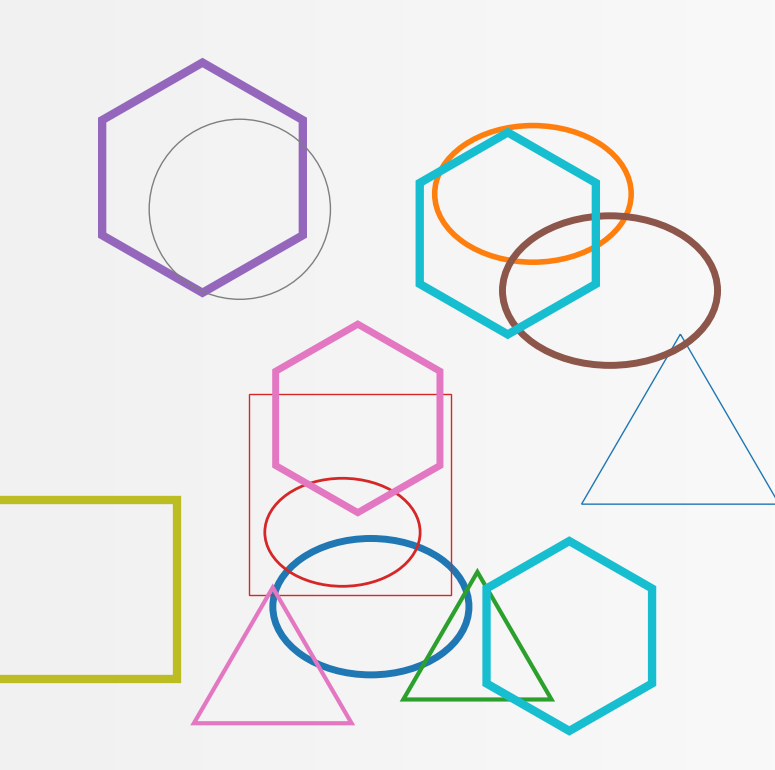[{"shape": "oval", "thickness": 2.5, "radius": 0.63, "center": [0.479, 0.212]}, {"shape": "triangle", "thickness": 0.5, "radius": 0.74, "center": [0.878, 0.419]}, {"shape": "oval", "thickness": 2, "radius": 0.63, "center": [0.688, 0.748]}, {"shape": "triangle", "thickness": 1.5, "radius": 0.55, "center": [0.616, 0.147]}, {"shape": "oval", "thickness": 1, "radius": 0.5, "center": [0.442, 0.309]}, {"shape": "square", "thickness": 0.5, "radius": 0.65, "center": [0.452, 0.358]}, {"shape": "hexagon", "thickness": 3, "radius": 0.75, "center": [0.261, 0.769]}, {"shape": "oval", "thickness": 2.5, "radius": 0.69, "center": [0.787, 0.623]}, {"shape": "triangle", "thickness": 1.5, "radius": 0.59, "center": [0.352, 0.119]}, {"shape": "hexagon", "thickness": 2.5, "radius": 0.61, "center": [0.462, 0.457]}, {"shape": "circle", "thickness": 0.5, "radius": 0.58, "center": [0.309, 0.728]}, {"shape": "square", "thickness": 3, "radius": 0.58, "center": [0.113, 0.234]}, {"shape": "hexagon", "thickness": 3, "radius": 0.62, "center": [0.735, 0.174]}, {"shape": "hexagon", "thickness": 3, "radius": 0.66, "center": [0.655, 0.697]}]